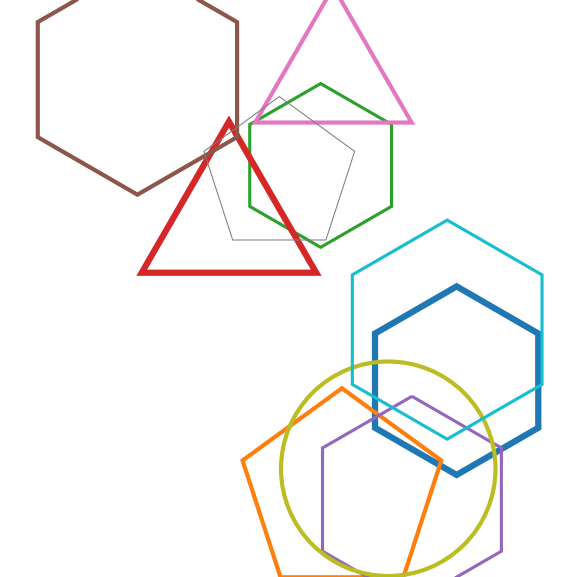[{"shape": "hexagon", "thickness": 3, "radius": 0.82, "center": [0.791, 0.34]}, {"shape": "pentagon", "thickness": 2, "radius": 0.9, "center": [0.592, 0.146]}, {"shape": "hexagon", "thickness": 1.5, "radius": 0.71, "center": [0.555, 0.713]}, {"shape": "triangle", "thickness": 3, "radius": 0.87, "center": [0.396, 0.614]}, {"shape": "hexagon", "thickness": 1.5, "radius": 0.89, "center": [0.713, 0.134]}, {"shape": "hexagon", "thickness": 2, "radius": 1.0, "center": [0.238, 0.861]}, {"shape": "triangle", "thickness": 2, "radius": 0.78, "center": [0.577, 0.865]}, {"shape": "pentagon", "thickness": 0.5, "radius": 0.69, "center": [0.484, 0.695]}, {"shape": "circle", "thickness": 2, "radius": 0.93, "center": [0.672, 0.187]}, {"shape": "hexagon", "thickness": 1.5, "radius": 0.95, "center": [0.774, 0.428]}]